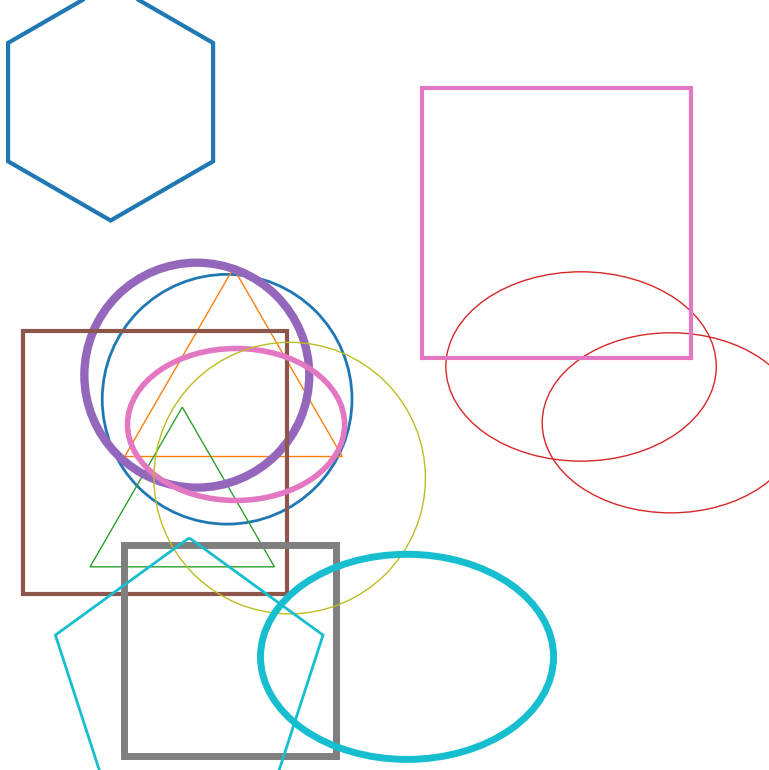[{"shape": "circle", "thickness": 1, "radius": 0.81, "center": [0.295, 0.482]}, {"shape": "hexagon", "thickness": 1.5, "radius": 0.77, "center": [0.144, 0.867]}, {"shape": "triangle", "thickness": 0.5, "radius": 0.82, "center": [0.303, 0.489]}, {"shape": "triangle", "thickness": 0.5, "radius": 0.69, "center": [0.237, 0.333]}, {"shape": "oval", "thickness": 0.5, "radius": 0.84, "center": [0.871, 0.451]}, {"shape": "oval", "thickness": 0.5, "radius": 0.88, "center": [0.755, 0.524]}, {"shape": "circle", "thickness": 3, "radius": 0.73, "center": [0.256, 0.513]}, {"shape": "square", "thickness": 1.5, "radius": 0.86, "center": [0.201, 0.399]}, {"shape": "square", "thickness": 1.5, "radius": 0.87, "center": [0.723, 0.71]}, {"shape": "oval", "thickness": 2, "radius": 0.7, "center": [0.307, 0.449]}, {"shape": "square", "thickness": 2.5, "radius": 0.69, "center": [0.299, 0.155]}, {"shape": "circle", "thickness": 0.5, "radius": 0.88, "center": [0.376, 0.379]}, {"shape": "oval", "thickness": 2.5, "radius": 0.95, "center": [0.529, 0.147]}, {"shape": "pentagon", "thickness": 1, "radius": 0.91, "center": [0.246, 0.119]}]